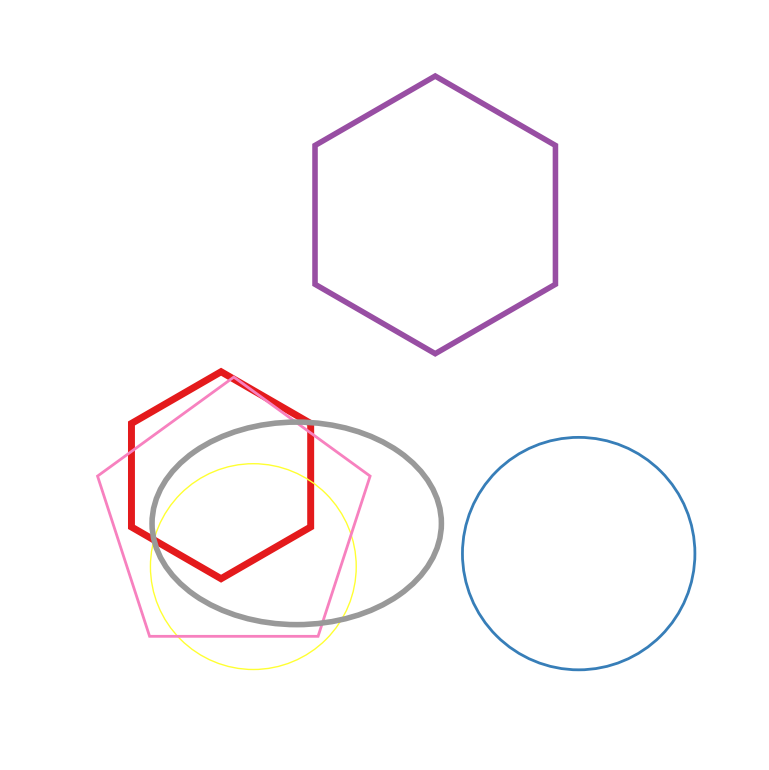[{"shape": "hexagon", "thickness": 2.5, "radius": 0.67, "center": [0.287, 0.383]}, {"shape": "circle", "thickness": 1, "radius": 0.75, "center": [0.752, 0.281]}, {"shape": "hexagon", "thickness": 2, "radius": 0.9, "center": [0.565, 0.721]}, {"shape": "circle", "thickness": 0.5, "radius": 0.67, "center": [0.329, 0.264]}, {"shape": "pentagon", "thickness": 1, "radius": 0.93, "center": [0.304, 0.324]}, {"shape": "oval", "thickness": 2, "radius": 0.94, "center": [0.385, 0.32]}]